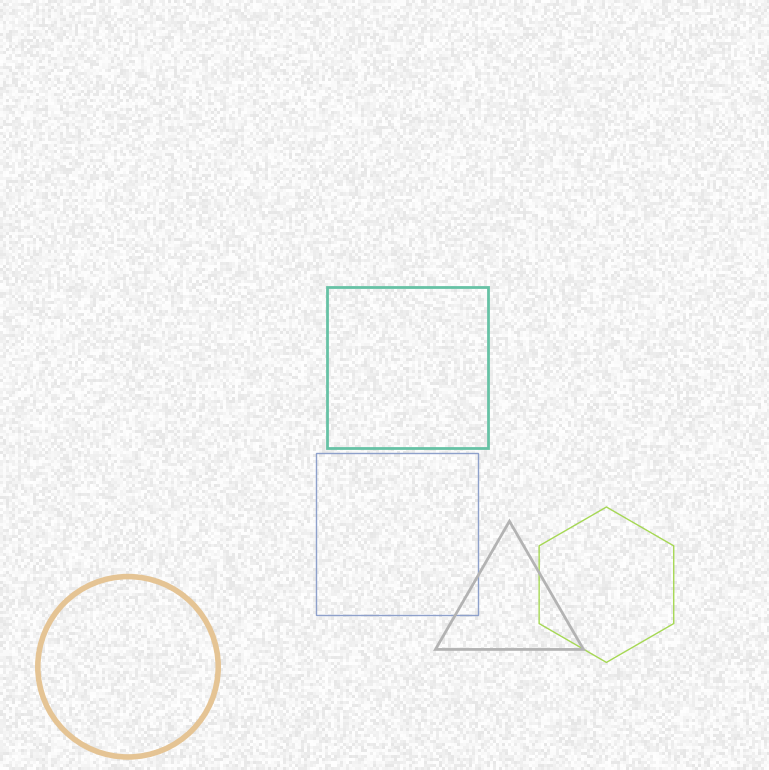[{"shape": "square", "thickness": 1, "radius": 0.52, "center": [0.53, 0.523]}, {"shape": "square", "thickness": 0.5, "radius": 0.52, "center": [0.516, 0.307]}, {"shape": "hexagon", "thickness": 0.5, "radius": 0.5, "center": [0.788, 0.241]}, {"shape": "circle", "thickness": 2, "radius": 0.59, "center": [0.166, 0.134]}, {"shape": "triangle", "thickness": 1, "radius": 0.55, "center": [0.662, 0.212]}]